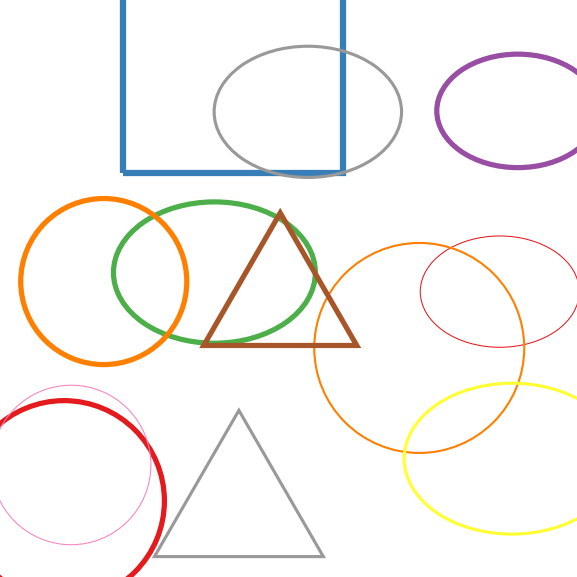[{"shape": "circle", "thickness": 2.5, "radius": 0.87, "center": [0.111, 0.132]}, {"shape": "oval", "thickness": 0.5, "radius": 0.69, "center": [0.865, 0.494]}, {"shape": "square", "thickness": 3, "radius": 0.96, "center": [0.403, 0.89]}, {"shape": "oval", "thickness": 2.5, "radius": 0.87, "center": [0.371, 0.527]}, {"shape": "oval", "thickness": 2.5, "radius": 0.7, "center": [0.897, 0.807]}, {"shape": "circle", "thickness": 1, "radius": 0.91, "center": [0.726, 0.397]}, {"shape": "circle", "thickness": 2.5, "radius": 0.72, "center": [0.18, 0.512]}, {"shape": "oval", "thickness": 1.5, "radius": 0.93, "center": [0.887, 0.205]}, {"shape": "triangle", "thickness": 2.5, "radius": 0.77, "center": [0.485, 0.477]}, {"shape": "circle", "thickness": 0.5, "radius": 0.69, "center": [0.123, 0.194]}, {"shape": "triangle", "thickness": 1.5, "radius": 0.84, "center": [0.414, 0.12]}, {"shape": "oval", "thickness": 1.5, "radius": 0.81, "center": [0.533, 0.805]}]